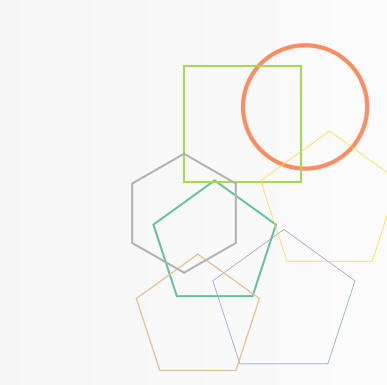[{"shape": "pentagon", "thickness": 1.5, "radius": 0.83, "center": [0.554, 0.365]}, {"shape": "circle", "thickness": 3, "radius": 0.8, "center": [0.787, 0.722]}, {"shape": "pentagon", "thickness": 0.5, "radius": 0.96, "center": [0.733, 0.211]}, {"shape": "square", "thickness": 1.5, "radius": 0.76, "center": [0.625, 0.678]}, {"shape": "pentagon", "thickness": 0.5, "radius": 0.94, "center": [0.85, 0.473]}, {"shape": "pentagon", "thickness": 1, "radius": 0.84, "center": [0.511, 0.173]}, {"shape": "hexagon", "thickness": 1.5, "radius": 0.77, "center": [0.475, 0.446]}]